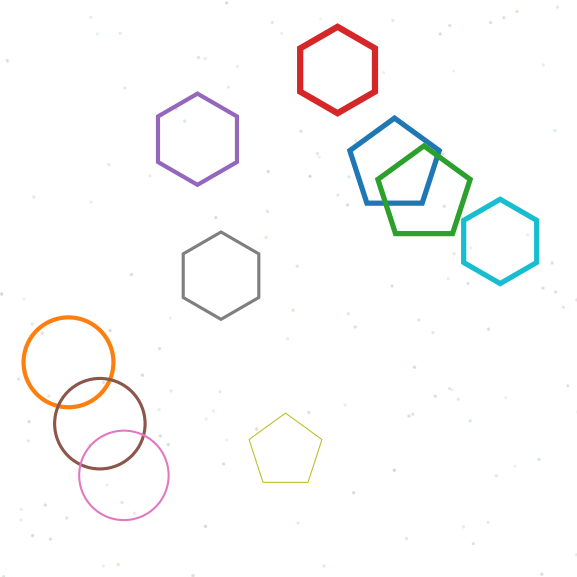[{"shape": "pentagon", "thickness": 2.5, "radius": 0.41, "center": [0.683, 0.713]}, {"shape": "circle", "thickness": 2, "radius": 0.39, "center": [0.119, 0.372]}, {"shape": "pentagon", "thickness": 2.5, "radius": 0.42, "center": [0.734, 0.663]}, {"shape": "hexagon", "thickness": 3, "radius": 0.37, "center": [0.585, 0.878]}, {"shape": "hexagon", "thickness": 2, "radius": 0.39, "center": [0.342, 0.758]}, {"shape": "circle", "thickness": 1.5, "radius": 0.39, "center": [0.173, 0.265]}, {"shape": "circle", "thickness": 1, "radius": 0.39, "center": [0.215, 0.176]}, {"shape": "hexagon", "thickness": 1.5, "radius": 0.38, "center": [0.383, 0.522]}, {"shape": "pentagon", "thickness": 0.5, "radius": 0.33, "center": [0.494, 0.218]}, {"shape": "hexagon", "thickness": 2.5, "radius": 0.36, "center": [0.866, 0.581]}]